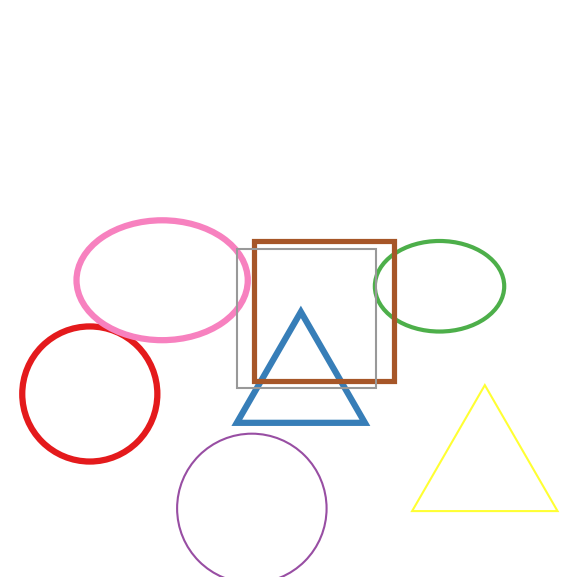[{"shape": "circle", "thickness": 3, "radius": 0.58, "center": [0.155, 0.317]}, {"shape": "triangle", "thickness": 3, "radius": 0.64, "center": [0.521, 0.331]}, {"shape": "oval", "thickness": 2, "radius": 0.56, "center": [0.761, 0.503]}, {"shape": "circle", "thickness": 1, "radius": 0.65, "center": [0.436, 0.119]}, {"shape": "triangle", "thickness": 1, "radius": 0.73, "center": [0.84, 0.187]}, {"shape": "square", "thickness": 2.5, "radius": 0.61, "center": [0.561, 0.461]}, {"shape": "oval", "thickness": 3, "radius": 0.74, "center": [0.281, 0.514]}, {"shape": "square", "thickness": 1, "radius": 0.6, "center": [0.53, 0.448]}]